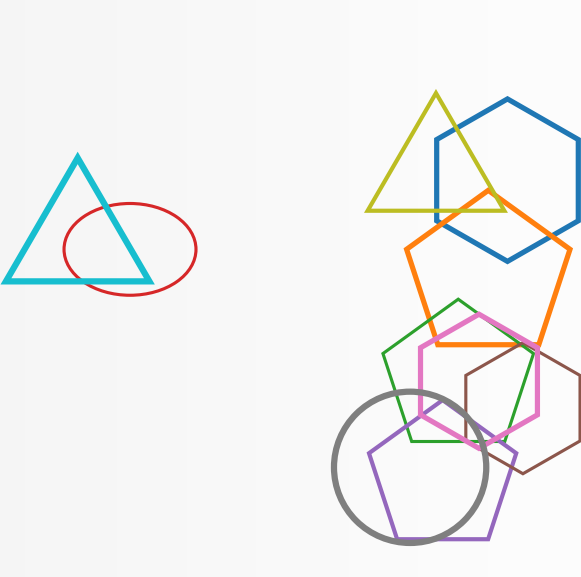[{"shape": "hexagon", "thickness": 2.5, "radius": 0.7, "center": [0.873, 0.687]}, {"shape": "pentagon", "thickness": 2.5, "radius": 0.74, "center": [0.84, 0.522]}, {"shape": "pentagon", "thickness": 1.5, "radius": 0.68, "center": [0.788, 0.345]}, {"shape": "oval", "thickness": 1.5, "radius": 0.57, "center": [0.224, 0.567]}, {"shape": "pentagon", "thickness": 2, "radius": 0.67, "center": [0.762, 0.173]}, {"shape": "hexagon", "thickness": 1.5, "radius": 0.57, "center": [0.9, 0.292]}, {"shape": "hexagon", "thickness": 2.5, "radius": 0.58, "center": [0.824, 0.339]}, {"shape": "circle", "thickness": 3, "radius": 0.65, "center": [0.706, 0.19]}, {"shape": "triangle", "thickness": 2, "radius": 0.68, "center": [0.75, 0.702]}, {"shape": "triangle", "thickness": 3, "radius": 0.71, "center": [0.134, 0.583]}]